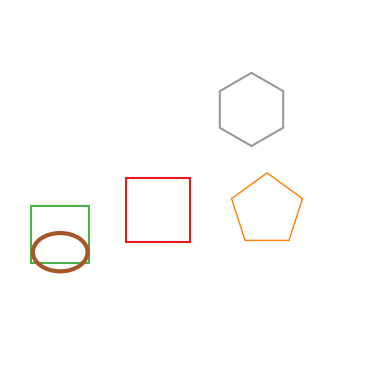[{"shape": "square", "thickness": 1.5, "radius": 0.41, "center": [0.411, 0.454]}, {"shape": "square", "thickness": 1.5, "radius": 0.37, "center": [0.156, 0.391]}, {"shape": "pentagon", "thickness": 1, "radius": 0.48, "center": [0.694, 0.454]}, {"shape": "oval", "thickness": 3, "radius": 0.36, "center": [0.156, 0.345]}, {"shape": "hexagon", "thickness": 1.5, "radius": 0.48, "center": [0.653, 0.716]}]